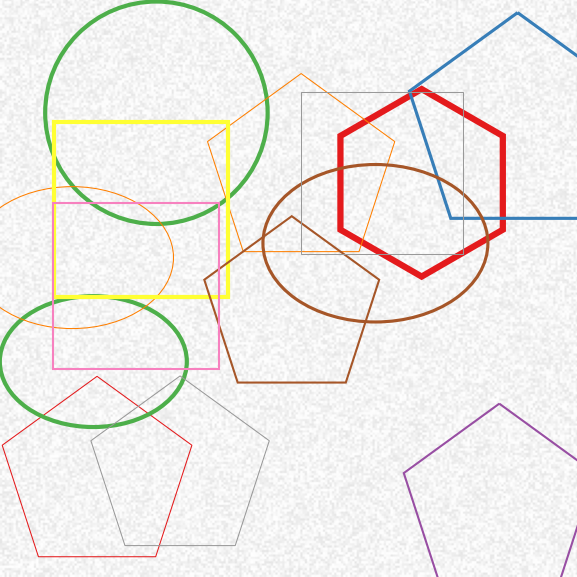[{"shape": "hexagon", "thickness": 3, "radius": 0.81, "center": [0.73, 0.683]}, {"shape": "pentagon", "thickness": 0.5, "radius": 0.86, "center": [0.168, 0.175]}, {"shape": "pentagon", "thickness": 1.5, "radius": 0.98, "center": [0.896, 0.78]}, {"shape": "oval", "thickness": 2, "radius": 0.81, "center": [0.162, 0.373]}, {"shape": "circle", "thickness": 2, "radius": 0.96, "center": [0.271, 0.804]}, {"shape": "pentagon", "thickness": 1, "radius": 0.87, "center": [0.865, 0.126]}, {"shape": "pentagon", "thickness": 0.5, "radius": 0.85, "center": [0.521, 0.701]}, {"shape": "oval", "thickness": 0.5, "radius": 0.88, "center": [0.125, 0.553]}, {"shape": "square", "thickness": 2, "radius": 0.76, "center": [0.244, 0.636]}, {"shape": "pentagon", "thickness": 1, "radius": 0.8, "center": [0.505, 0.466]}, {"shape": "oval", "thickness": 1.5, "radius": 0.97, "center": [0.65, 0.578]}, {"shape": "square", "thickness": 1, "radius": 0.72, "center": [0.236, 0.503]}, {"shape": "square", "thickness": 0.5, "radius": 0.7, "center": [0.661, 0.699]}, {"shape": "pentagon", "thickness": 0.5, "radius": 0.81, "center": [0.312, 0.186]}]